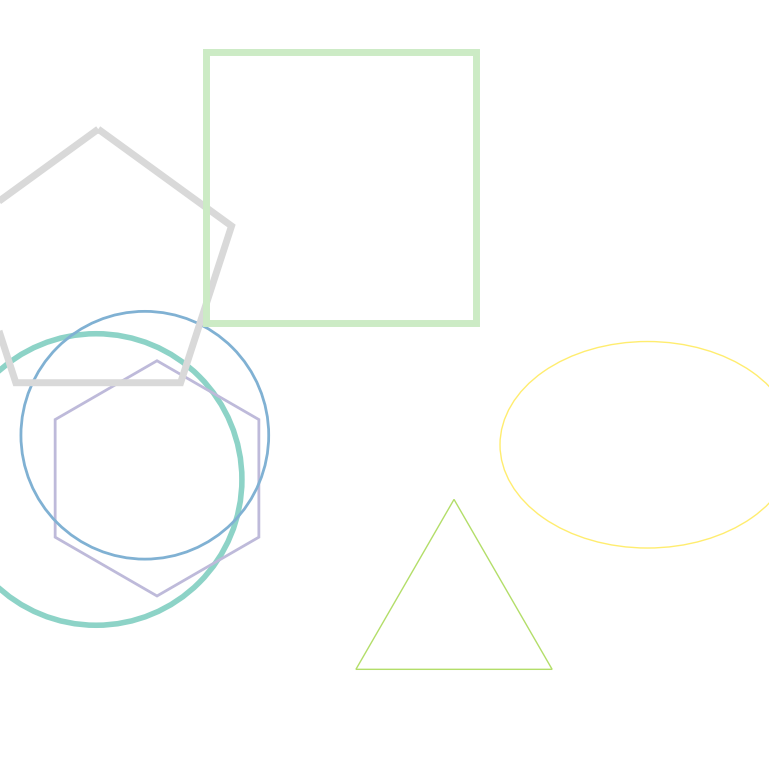[{"shape": "circle", "thickness": 2, "radius": 0.95, "center": [0.125, 0.377]}, {"shape": "hexagon", "thickness": 1, "radius": 0.76, "center": [0.204, 0.379]}, {"shape": "circle", "thickness": 1, "radius": 0.8, "center": [0.188, 0.435]}, {"shape": "triangle", "thickness": 0.5, "radius": 0.74, "center": [0.59, 0.204]}, {"shape": "pentagon", "thickness": 2.5, "radius": 0.91, "center": [0.128, 0.65]}, {"shape": "square", "thickness": 2.5, "radius": 0.88, "center": [0.443, 0.757]}, {"shape": "oval", "thickness": 0.5, "radius": 0.96, "center": [0.841, 0.422]}]